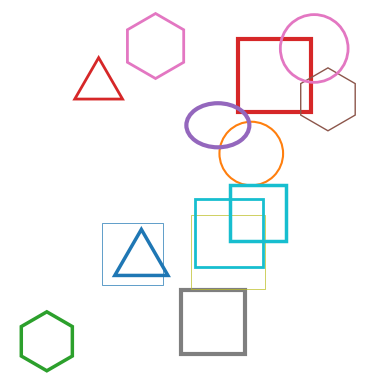[{"shape": "square", "thickness": 0.5, "radius": 0.4, "center": [0.344, 0.34]}, {"shape": "triangle", "thickness": 2.5, "radius": 0.4, "center": [0.367, 0.324]}, {"shape": "circle", "thickness": 1.5, "radius": 0.41, "center": [0.653, 0.601]}, {"shape": "hexagon", "thickness": 2.5, "radius": 0.38, "center": [0.122, 0.114]}, {"shape": "triangle", "thickness": 2, "radius": 0.36, "center": [0.256, 0.779]}, {"shape": "square", "thickness": 3, "radius": 0.48, "center": [0.714, 0.803]}, {"shape": "oval", "thickness": 3, "radius": 0.41, "center": [0.566, 0.675]}, {"shape": "hexagon", "thickness": 1, "radius": 0.41, "center": [0.852, 0.742]}, {"shape": "circle", "thickness": 2, "radius": 0.44, "center": [0.816, 0.874]}, {"shape": "hexagon", "thickness": 2, "radius": 0.42, "center": [0.404, 0.88]}, {"shape": "square", "thickness": 3, "radius": 0.42, "center": [0.554, 0.164]}, {"shape": "square", "thickness": 0.5, "radius": 0.48, "center": [0.593, 0.345]}, {"shape": "square", "thickness": 2, "radius": 0.45, "center": [0.595, 0.395]}, {"shape": "square", "thickness": 2.5, "radius": 0.37, "center": [0.67, 0.447]}]